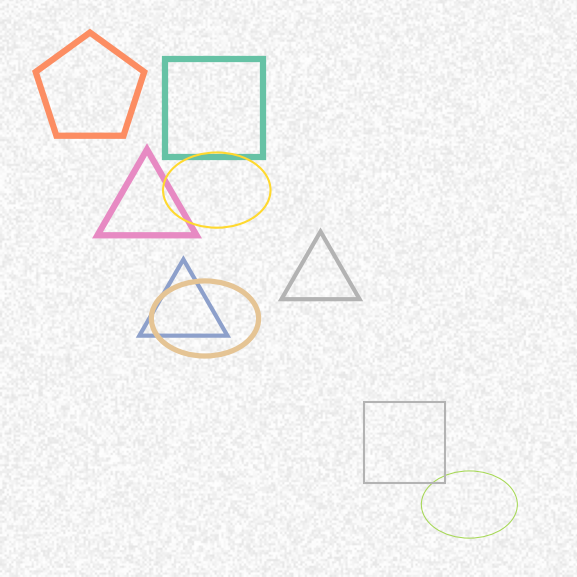[{"shape": "square", "thickness": 3, "radius": 0.42, "center": [0.371, 0.811]}, {"shape": "pentagon", "thickness": 3, "radius": 0.49, "center": [0.156, 0.844]}, {"shape": "triangle", "thickness": 2, "radius": 0.44, "center": [0.318, 0.462]}, {"shape": "triangle", "thickness": 3, "radius": 0.5, "center": [0.255, 0.641]}, {"shape": "oval", "thickness": 0.5, "radius": 0.42, "center": [0.813, 0.125]}, {"shape": "oval", "thickness": 1, "radius": 0.47, "center": [0.375, 0.67]}, {"shape": "oval", "thickness": 2.5, "radius": 0.46, "center": [0.355, 0.448]}, {"shape": "triangle", "thickness": 2, "radius": 0.39, "center": [0.555, 0.52]}, {"shape": "square", "thickness": 1, "radius": 0.35, "center": [0.701, 0.233]}]